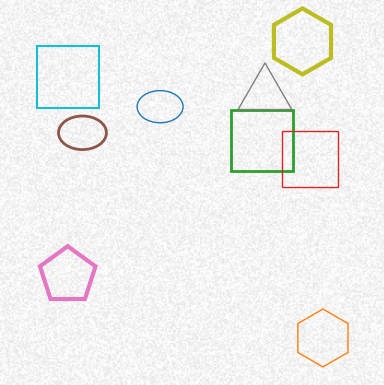[{"shape": "oval", "thickness": 1, "radius": 0.3, "center": [0.416, 0.723]}, {"shape": "hexagon", "thickness": 1, "radius": 0.38, "center": [0.839, 0.122]}, {"shape": "square", "thickness": 2, "radius": 0.4, "center": [0.68, 0.635]}, {"shape": "square", "thickness": 1, "radius": 0.36, "center": [0.805, 0.587]}, {"shape": "oval", "thickness": 2, "radius": 0.31, "center": [0.214, 0.655]}, {"shape": "pentagon", "thickness": 3, "radius": 0.38, "center": [0.176, 0.285]}, {"shape": "triangle", "thickness": 1, "radius": 0.4, "center": [0.688, 0.756]}, {"shape": "hexagon", "thickness": 3, "radius": 0.43, "center": [0.786, 0.892]}, {"shape": "square", "thickness": 1.5, "radius": 0.4, "center": [0.178, 0.801]}]